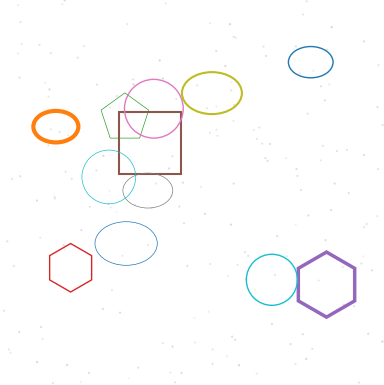[{"shape": "oval", "thickness": 0.5, "radius": 0.4, "center": [0.328, 0.368]}, {"shape": "oval", "thickness": 1, "radius": 0.29, "center": [0.807, 0.839]}, {"shape": "oval", "thickness": 3, "radius": 0.29, "center": [0.145, 0.671]}, {"shape": "pentagon", "thickness": 0.5, "radius": 0.32, "center": [0.324, 0.694]}, {"shape": "hexagon", "thickness": 1, "radius": 0.31, "center": [0.183, 0.304]}, {"shape": "hexagon", "thickness": 2.5, "radius": 0.42, "center": [0.848, 0.261]}, {"shape": "square", "thickness": 1.5, "radius": 0.4, "center": [0.389, 0.628]}, {"shape": "circle", "thickness": 1, "radius": 0.38, "center": [0.4, 0.718]}, {"shape": "oval", "thickness": 0.5, "radius": 0.32, "center": [0.384, 0.505]}, {"shape": "oval", "thickness": 1.5, "radius": 0.39, "center": [0.55, 0.758]}, {"shape": "circle", "thickness": 0.5, "radius": 0.35, "center": [0.283, 0.54]}, {"shape": "circle", "thickness": 1, "radius": 0.33, "center": [0.706, 0.273]}]